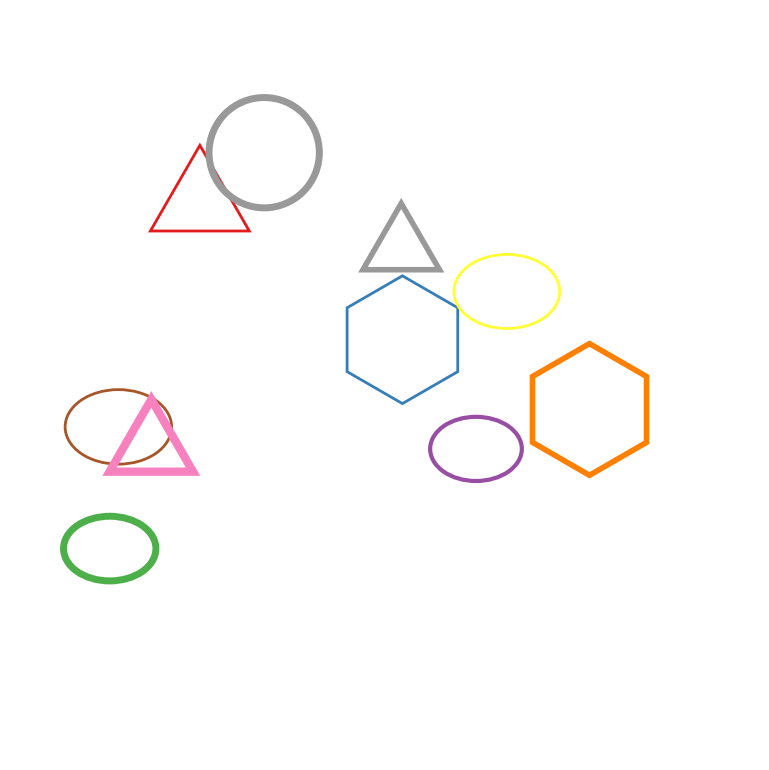[{"shape": "triangle", "thickness": 1, "radius": 0.37, "center": [0.26, 0.737]}, {"shape": "hexagon", "thickness": 1, "radius": 0.41, "center": [0.523, 0.559]}, {"shape": "oval", "thickness": 2.5, "radius": 0.3, "center": [0.142, 0.288]}, {"shape": "oval", "thickness": 1.5, "radius": 0.3, "center": [0.618, 0.417]}, {"shape": "hexagon", "thickness": 2, "radius": 0.43, "center": [0.766, 0.468]}, {"shape": "oval", "thickness": 1, "radius": 0.34, "center": [0.658, 0.621]}, {"shape": "oval", "thickness": 1, "radius": 0.35, "center": [0.154, 0.446]}, {"shape": "triangle", "thickness": 3, "radius": 0.31, "center": [0.196, 0.419]}, {"shape": "triangle", "thickness": 2, "radius": 0.29, "center": [0.521, 0.678]}, {"shape": "circle", "thickness": 2.5, "radius": 0.36, "center": [0.343, 0.802]}]